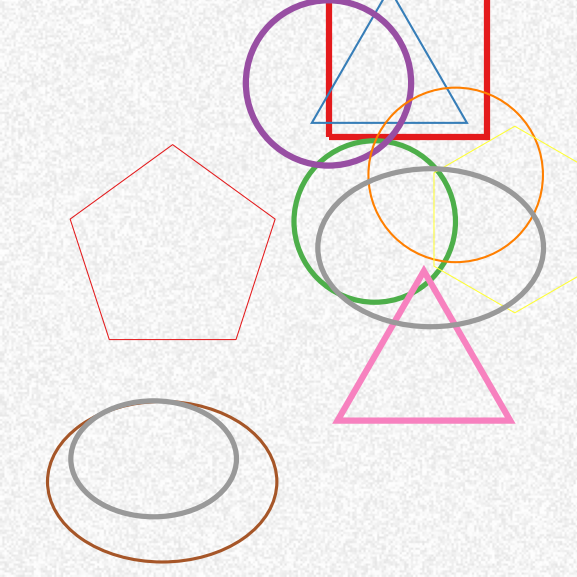[{"shape": "square", "thickness": 3, "radius": 0.68, "center": [0.706, 0.898]}, {"shape": "pentagon", "thickness": 0.5, "radius": 0.93, "center": [0.299, 0.562]}, {"shape": "triangle", "thickness": 1, "radius": 0.78, "center": [0.674, 0.864]}, {"shape": "circle", "thickness": 2.5, "radius": 0.7, "center": [0.649, 0.616]}, {"shape": "circle", "thickness": 3, "radius": 0.72, "center": [0.569, 0.856]}, {"shape": "circle", "thickness": 1, "radius": 0.76, "center": [0.789, 0.696]}, {"shape": "hexagon", "thickness": 0.5, "radius": 0.81, "center": [0.891, 0.619]}, {"shape": "oval", "thickness": 1.5, "radius": 0.99, "center": [0.281, 0.165]}, {"shape": "triangle", "thickness": 3, "radius": 0.86, "center": [0.734, 0.357]}, {"shape": "oval", "thickness": 2.5, "radius": 0.98, "center": [0.746, 0.57]}, {"shape": "oval", "thickness": 2.5, "radius": 0.72, "center": [0.266, 0.205]}]